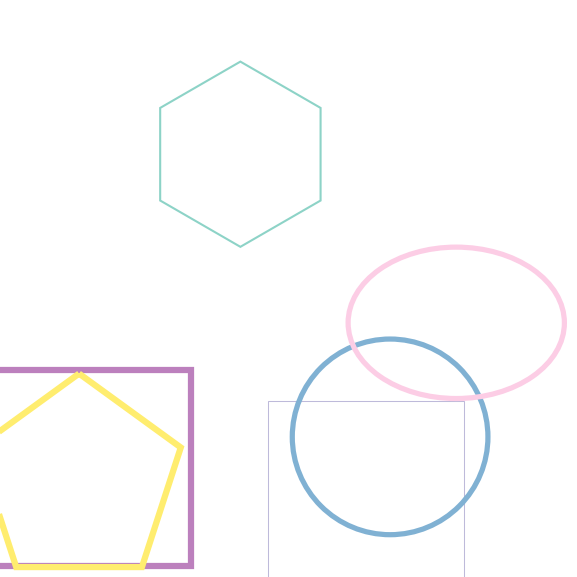[{"shape": "hexagon", "thickness": 1, "radius": 0.8, "center": [0.416, 0.732]}, {"shape": "square", "thickness": 0.5, "radius": 0.85, "center": [0.634, 0.136]}, {"shape": "circle", "thickness": 2.5, "radius": 0.85, "center": [0.676, 0.243]}, {"shape": "oval", "thickness": 2.5, "radius": 0.94, "center": [0.79, 0.44]}, {"shape": "square", "thickness": 3, "radius": 0.85, "center": [0.161, 0.189]}, {"shape": "pentagon", "thickness": 3, "radius": 0.93, "center": [0.137, 0.167]}]